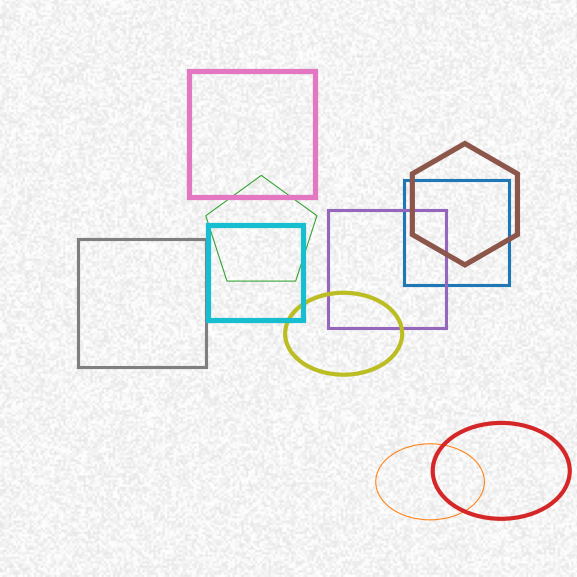[{"shape": "square", "thickness": 1.5, "radius": 0.45, "center": [0.791, 0.597]}, {"shape": "oval", "thickness": 0.5, "radius": 0.47, "center": [0.745, 0.165]}, {"shape": "pentagon", "thickness": 0.5, "radius": 0.51, "center": [0.453, 0.594]}, {"shape": "oval", "thickness": 2, "radius": 0.59, "center": [0.868, 0.184]}, {"shape": "square", "thickness": 1.5, "radius": 0.51, "center": [0.67, 0.534]}, {"shape": "hexagon", "thickness": 2.5, "radius": 0.53, "center": [0.805, 0.646]}, {"shape": "square", "thickness": 2.5, "radius": 0.55, "center": [0.437, 0.767]}, {"shape": "square", "thickness": 1.5, "radius": 0.55, "center": [0.245, 0.474]}, {"shape": "oval", "thickness": 2, "radius": 0.51, "center": [0.595, 0.421]}, {"shape": "square", "thickness": 2.5, "radius": 0.41, "center": [0.442, 0.528]}]